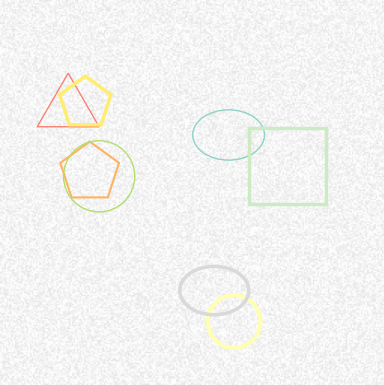[{"shape": "oval", "thickness": 1, "radius": 0.47, "center": [0.594, 0.649]}, {"shape": "circle", "thickness": 3, "radius": 0.34, "center": [0.608, 0.165]}, {"shape": "triangle", "thickness": 1, "radius": 0.46, "center": [0.177, 0.717]}, {"shape": "pentagon", "thickness": 1.5, "radius": 0.4, "center": [0.233, 0.552]}, {"shape": "circle", "thickness": 1, "radius": 0.46, "center": [0.258, 0.542]}, {"shape": "oval", "thickness": 2.5, "radius": 0.45, "center": [0.557, 0.245]}, {"shape": "square", "thickness": 2.5, "radius": 0.49, "center": [0.747, 0.57]}, {"shape": "pentagon", "thickness": 2.5, "radius": 0.35, "center": [0.222, 0.732]}]